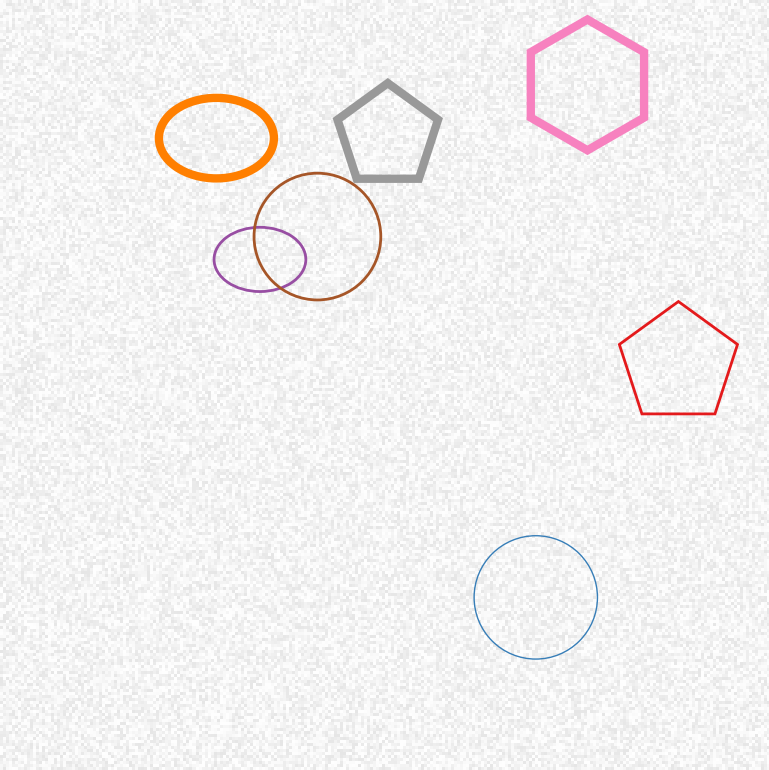[{"shape": "pentagon", "thickness": 1, "radius": 0.4, "center": [0.881, 0.528]}, {"shape": "circle", "thickness": 0.5, "radius": 0.4, "center": [0.696, 0.224]}, {"shape": "oval", "thickness": 1, "radius": 0.3, "center": [0.338, 0.663]}, {"shape": "oval", "thickness": 3, "radius": 0.37, "center": [0.281, 0.821]}, {"shape": "circle", "thickness": 1, "radius": 0.41, "center": [0.412, 0.693]}, {"shape": "hexagon", "thickness": 3, "radius": 0.42, "center": [0.763, 0.89]}, {"shape": "pentagon", "thickness": 3, "radius": 0.34, "center": [0.504, 0.823]}]